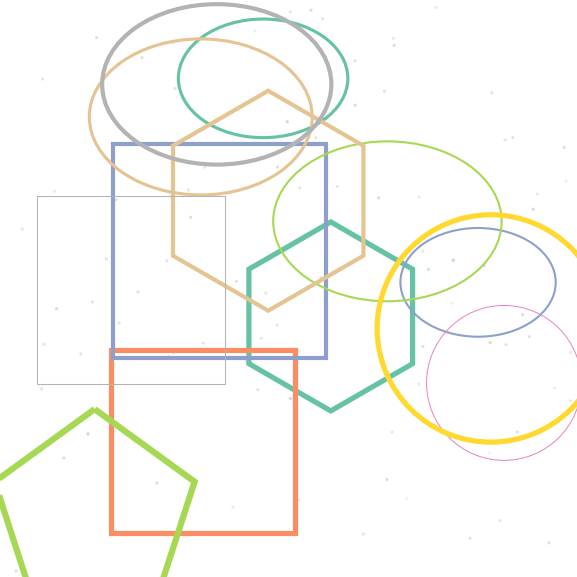[{"shape": "hexagon", "thickness": 2.5, "radius": 0.82, "center": [0.573, 0.451]}, {"shape": "oval", "thickness": 1.5, "radius": 0.73, "center": [0.456, 0.863]}, {"shape": "square", "thickness": 2.5, "radius": 0.79, "center": [0.351, 0.235]}, {"shape": "square", "thickness": 2, "radius": 0.92, "center": [0.38, 0.565]}, {"shape": "oval", "thickness": 1, "radius": 0.67, "center": [0.828, 0.51]}, {"shape": "circle", "thickness": 0.5, "radius": 0.67, "center": [0.873, 0.336]}, {"shape": "pentagon", "thickness": 3, "radius": 0.91, "center": [0.164, 0.109]}, {"shape": "oval", "thickness": 1, "radius": 0.99, "center": [0.671, 0.616]}, {"shape": "circle", "thickness": 2.5, "radius": 0.98, "center": [0.85, 0.43]}, {"shape": "oval", "thickness": 1.5, "radius": 0.96, "center": [0.348, 0.797]}, {"shape": "hexagon", "thickness": 2, "radius": 0.95, "center": [0.464, 0.652]}, {"shape": "square", "thickness": 0.5, "radius": 0.81, "center": [0.226, 0.498]}, {"shape": "oval", "thickness": 2, "radius": 0.99, "center": [0.375, 0.853]}]